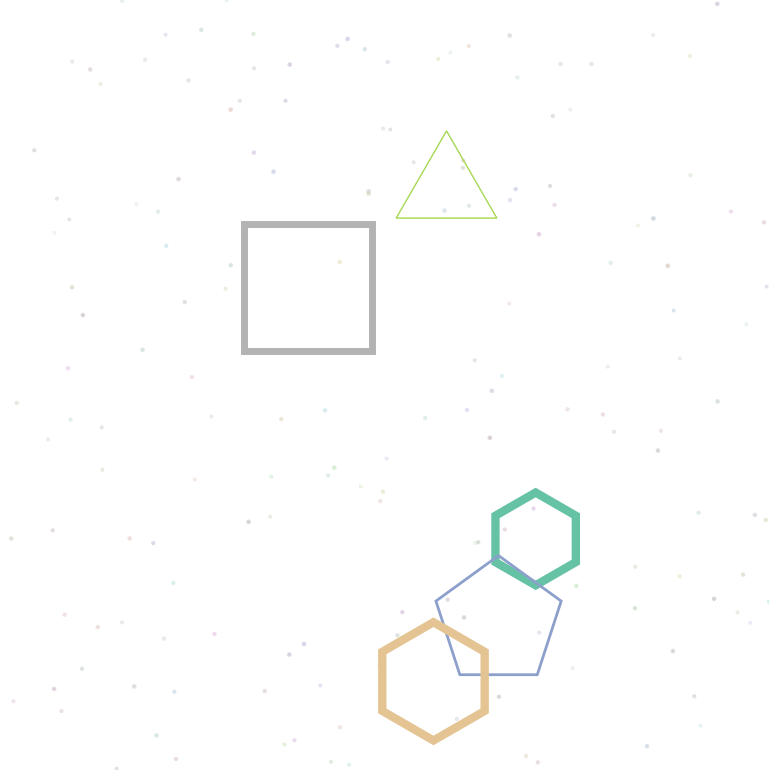[{"shape": "hexagon", "thickness": 3, "radius": 0.3, "center": [0.696, 0.3]}, {"shape": "pentagon", "thickness": 1, "radius": 0.43, "center": [0.647, 0.193]}, {"shape": "triangle", "thickness": 0.5, "radius": 0.38, "center": [0.58, 0.755]}, {"shape": "hexagon", "thickness": 3, "radius": 0.38, "center": [0.563, 0.115]}, {"shape": "square", "thickness": 2.5, "radius": 0.41, "center": [0.4, 0.627]}]